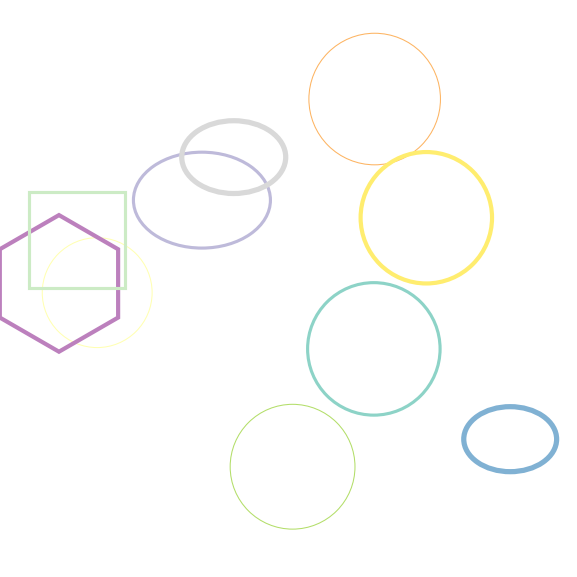[{"shape": "circle", "thickness": 1.5, "radius": 0.57, "center": [0.647, 0.395]}, {"shape": "circle", "thickness": 0.5, "radius": 0.48, "center": [0.168, 0.492]}, {"shape": "oval", "thickness": 1.5, "radius": 0.59, "center": [0.35, 0.653]}, {"shape": "oval", "thickness": 2.5, "radius": 0.4, "center": [0.883, 0.239]}, {"shape": "circle", "thickness": 0.5, "radius": 0.57, "center": [0.649, 0.828]}, {"shape": "circle", "thickness": 0.5, "radius": 0.54, "center": [0.507, 0.191]}, {"shape": "oval", "thickness": 2.5, "radius": 0.45, "center": [0.405, 0.727]}, {"shape": "hexagon", "thickness": 2, "radius": 0.59, "center": [0.102, 0.508]}, {"shape": "square", "thickness": 1.5, "radius": 0.42, "center": [0.133, 0.583]}, {"shape": "circle", "thickness": 2, "radius": 0.57, "center": [0.738, 0.622]}]